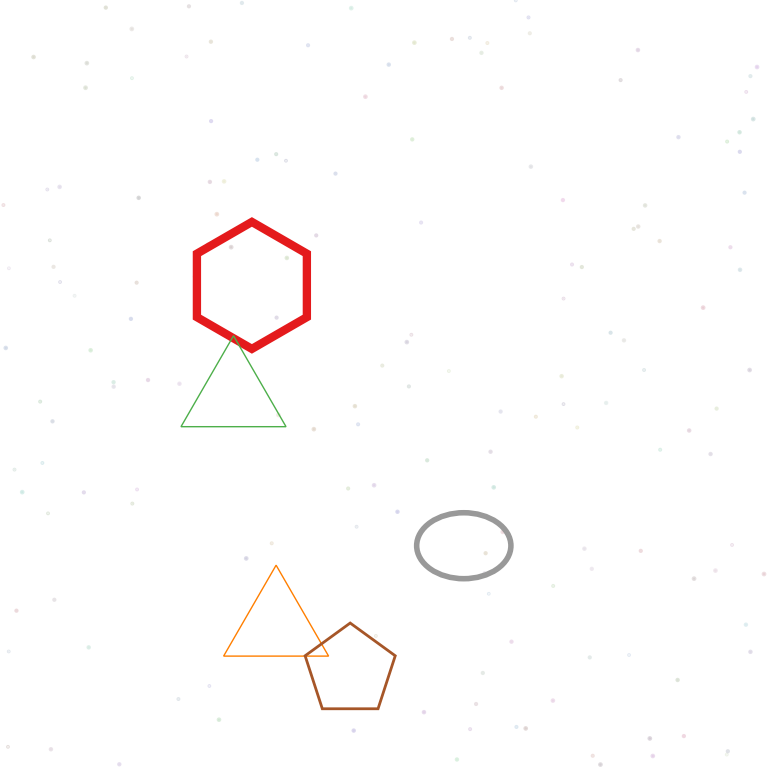[{"shape": "hexagon", "thickness": 3, "radius": 0.41, "center": [0.327, 0.629]}, {"shape": "triangle", "thickness": 0.5, "radius": 0.39, "center": [0.303, 0.485]}, {"shape": "triangle", "thickness": 0.5, "radius": 0.39, "center": [0.359, 0.187]}, {"shape": "pentagon", "thickness": 1, "radius": 0.31, "center": [0.455, 0.129]}, {"shape": "oval", "thickness": 2, "radius": 0.31, "center": [0.602, 0.291]}]